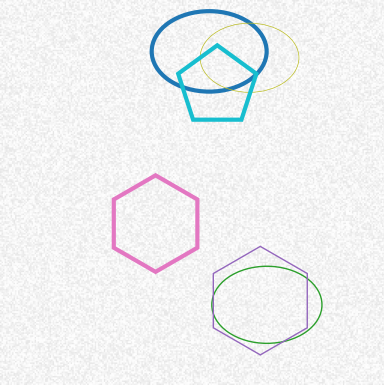[{"shape": "oval", "thickness": 3, "radius": 0.75, "center": [0.543, 0.867]}, {"shape": "oval", "thickness": 1, "radius": 0.72, "center": [0.693, 0.208]}, {"shape": "hexagon", "thickness": 1, "radius": 0.7, "center": [0.676, 0.219]}, {"shape": "hexagon", "thickness": 3, "radius": 0.63, "center": [0.404, 0.419]}, {"shape": "oval", "thickness": 0.5, "radius": 0.64, "center": [0.648, 0.85]}, {"shape": "pentagon", "thickness": 3, "radius": 0.53, "center": [0.564, 0.776]}]